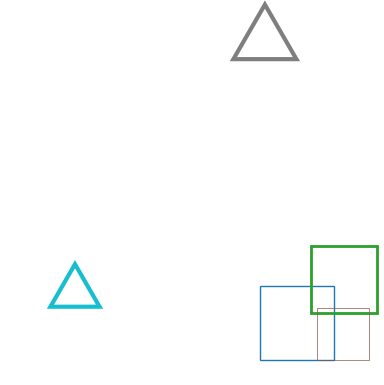[{"shape": "square", "thickness": 1, "radius": 0.48, "center": [0.77, 0.16]}, {"shape": "square", "thickness": 2, "radius": 0.43, "center": [0.893, 0.274]}, {"shape": "square", "thickness": 0.5, "radius": 0.34, "center": [0.891, 0.133]}, {"shape": "triangle", "thickness": 3, "radius": 0.47, "center": [0.688, 0.894]}, {"shape": "triangle", "thickness": 3, "radius": 0.37, "center": [0.195, 0.24]}]